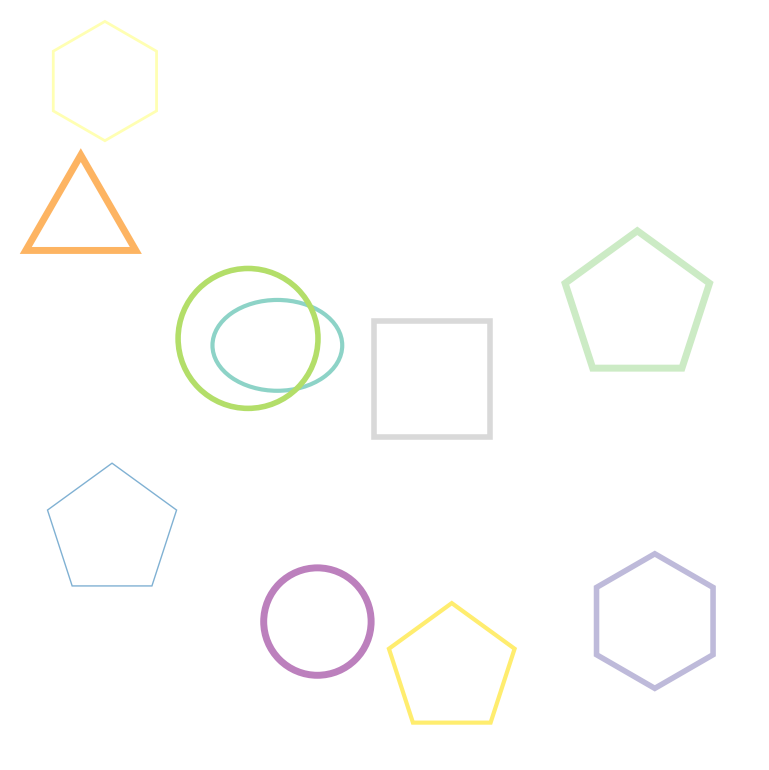[{"shape": "oval", "thickness": 1.5, "radius": 0.42, "center": [0.36, 0.551]}, {"shape": "hexagon", "thickness": 1, "radius": 0.39, "center": [0.136, 0.895]}, {"shape": "hexagon", "thickness": 2, "radius": 0.44, "center": [0.85, 0.193]}, {"shape": "pentagon", "thickness": 0.5, "radius": 0.44, "center": [0.146, 0.31]}, {"shape": "triangle", "thickness": 2.5, "radius": 0.41, "center": [0.105, 0.716]}, {"shape": "circle", "thickness": 2, "radius": 0.45, "center": [0.322, 0.56]}, {"shape": "square", "thickness": 2, "radius": 0.38, "center": [0.562, 0.507]}, {"shape": "circle", "thickness": 2.5, "radius": 0.35, "center": [0.412, 0.193]}, {"shape": "pentagon", "thickness": 2.5, "radius": 0.49, "center": [0.828, 0.602]}, {"shape": "pentagon", "thickness": 1.5, "radius": 0.43, "center": [0.587, 0.131]}]